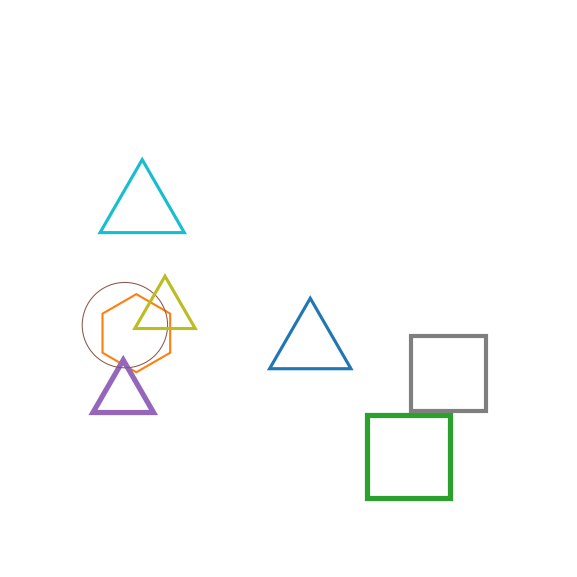[{"shape": "triangle", "thickness": 1.5, "radius": 0.41, "center": [0.537, 0.401]}, {"shape": "hexagon", "thickness": 1, "radius": 0.34, "center": [0.236, 0.422]}, {"shape": "square", "thickness": 2.5, "radius": 0.36, "center": [0.707, 0.208]}, {"shape": "triangle", "thickness": 2.5, "radius": 0.3, "center": [0.213, 0.315]}, {"shape": "circle", "thickness": 0.5, "radius": 0.37, "center": [0.216, 0.436]}, {"shape": "square", "thickness": 2, "radius": 0.32, "center": [0.777, 0.353]}, {"shape": "triangle", "thickness": 1.5, "radius": 0.3, "center": [0.286, 0.46]}, {"shape": "triangle", "thickness": 1.5, "radius": 0.42, "center": [0.246, 0.638]}]